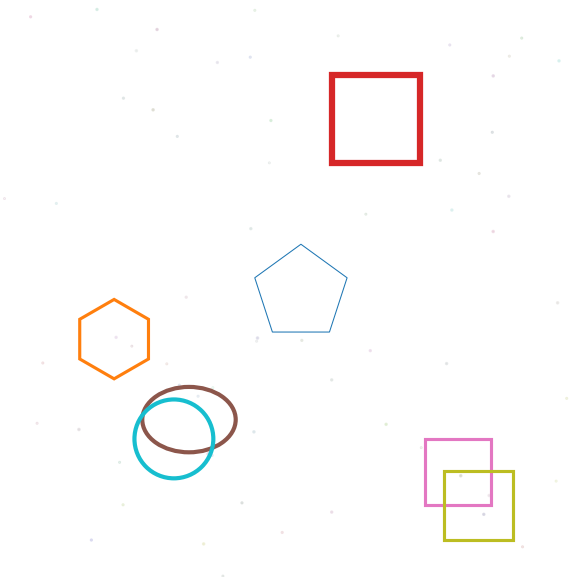[{"shape": "pentagon", "thickness": 0.5, "radius": 0.42, "center": [0.521, 0.492]}, {"shape": "hexagon", "thickness": 1.5, "radius": 0.34, "center": [0.198, 0.412]}, {"shape": "square", "thickness": 3, "radius": 0.38, "center": [0.652, 0.792]}, {"shape": "oval", "thickness": 2, "radius": 0.4, "center": [0.327, 0.273]}, {"shape": "square", "thickness": 1.5, "radius": 0.29, "center": [0.793, 0.182]}, {"shape": "square", "thickness": 1.5, "radius": 0.3, "center": [0.829, 0.124]}, {"shape": "circle", "thickness": 2, "radius": 0.34, "center": [0.301, 0.239]}]